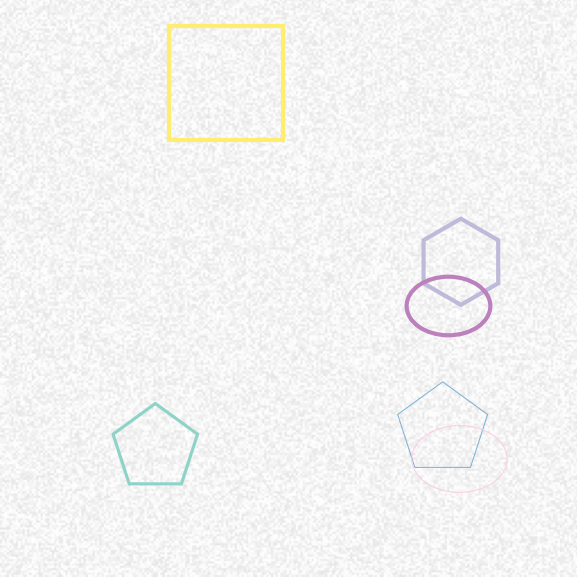[{"shape": "pentagon", "thickness": 1.5, "radius": 0.38, "center": [0.269, 0.224]}, {"shape": "hexagon", "thickness": 2, "radius": 0.37, "center": [0.798, 0.546]}, {"shape": "pentagon", "thickness": 0.5, "radius": 0.41, "center": [0.766, 0.256]}, {"shape": "oval", "thickness": 0.5, "radius": 0.41, "center": [0.796, 0.204]}, {"shape": "oval", "thickness": 2, "radius": 0.36, "center": [0.777, 0.469]}, {"shape": "square", "thickness": 2, "radius": 0.49, "center": [0.391, 0.855]}]